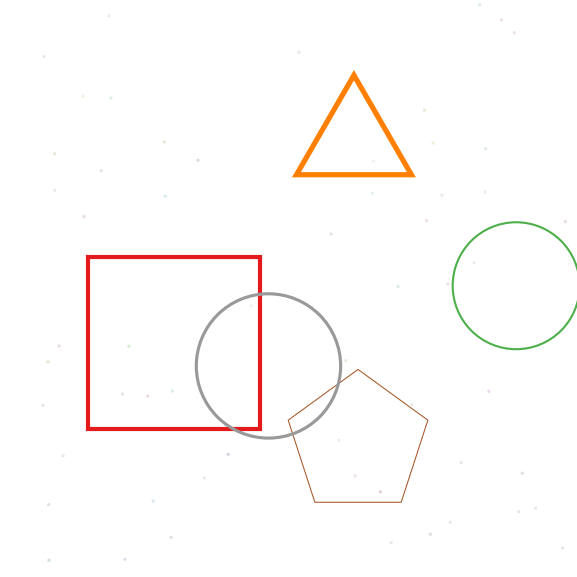[{"shape": "square", "thickness": 2, "radius": 0.74, "center": [0.301, 0.406]}, {"shape": "circle", "thickness": 1, "radius": 0.55, "center": [0.894, 0.504]}, {"shape": "triangle", "thickness": 2.5, "radius": 0.57, "center": [0.613, 0.754]}, {"shape": "pentagon", "thickness": 0.5, "radius": 0.64, "center": [0.62, 0.232]}, {"shape": "circle", "thickness": 1.5, "radius": 0.62, "center": [0.465, 0.365]}]